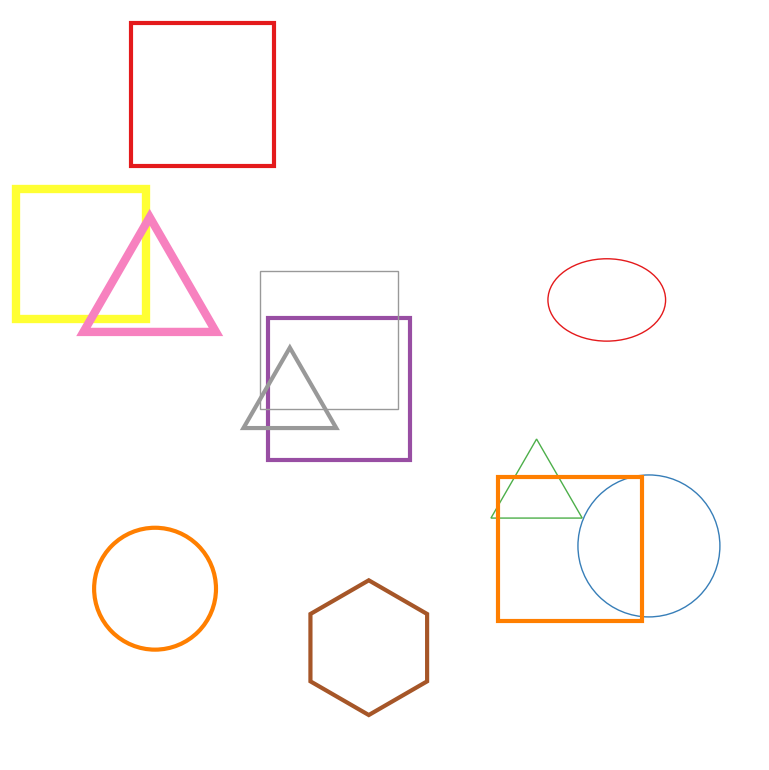[{"shape": "square", "thickness": 1.5, "radius": 0.46, "center": [0.263, 0.878]}, {"shape": "oval", "thickness": 0.5, "radius": 0.38, "center": [0.788, 0.61]}, {"shape": "circle", "thickness": 0.5, "radius": 0.46, "center": [0.843, 0.291]}, {"shape": "triangle", "thickness": 0.5, "radius": 0.34, "center": [0.697, 0.361]}, {"shape": "square", "thickness": 1.5, "radius": 0.46, "center": [0.441, 0.494]}, {"shape": "square", "thickness": 1.5, "radius": 0.47, "center": [0.74, 0.287]}, {"shape": "circle", "thickness": 1.5, "radius": 0.4, "center": [0.201, 0.235]}, {"shape": "square", "thickness": 3, "radius": 0.42, "center": [0.105, 0.67]}, {"shape": "hexagon", "thickness": 1.5, "radius": 0.44, "center": [0.479, 0.159]}, {"shape": "triangle", "thickness": 3, "radius": 0.5, "center": [0.194, 0.619]}, {"shape": "square", "thickness": 0.5, "radius": 0.45, "center": [0.428, 0.559]}, {"shape": "triangle", "thickness": 1.5, "radius": 0.35, "center": [0.376, 0.479]}]